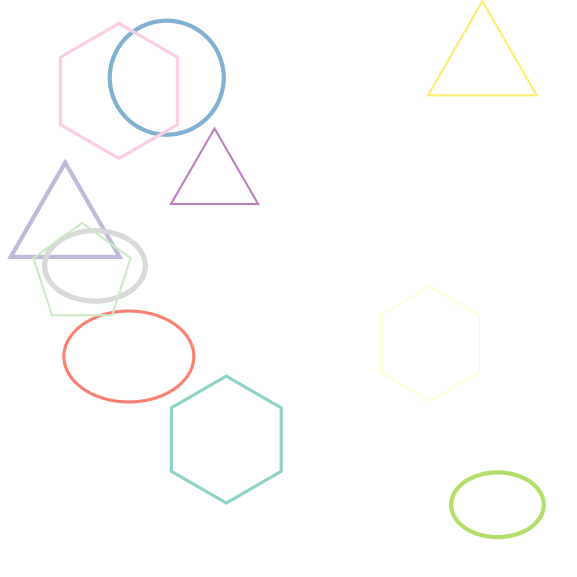[{"shape": "hexagon", "thickness": 1.5, "radius": 0.55, "center": [0.392, 0.238]}, {"shape": "hexagon", "thickness": 0.5, "radius": 0.5, "center": [0.745, 0.404]}, {"shape": "triangle", "thickness": 2, "radius": 0.54, "center": [0.113, 0.609]}, {"shape": "oval", "thickness": 1.5, "radius": 0.56, "center": [0.223, 0.382]}, {"shape": "circle", "thickness": 2, "radius": 0.49, "center": [0.289, 0.865]}, {"shape": "oval", "thickness": 2, "radius": 0.4, "center": [0.861, 0.125]}, {"shape": "hexagon", "thickness": 1.5, "radius": 0.58, "center": [0.206, 0.842]}, {"shape": "oval", "thickness": 2.5, "radius": 0.44, "center": [0.164, 0.539]}, {"shape": "triangle", "thickness": 1, "radius": 0.44, "center": [0.371, 0.689]}, {"shape": "pentagon", "thickness": 1, "radius": 0.44, "center": [0.142, 0.525]}, {"shape": "triangle", "thickness": 1, "radius": 0.54, "center": [0.835, 0.888]}]